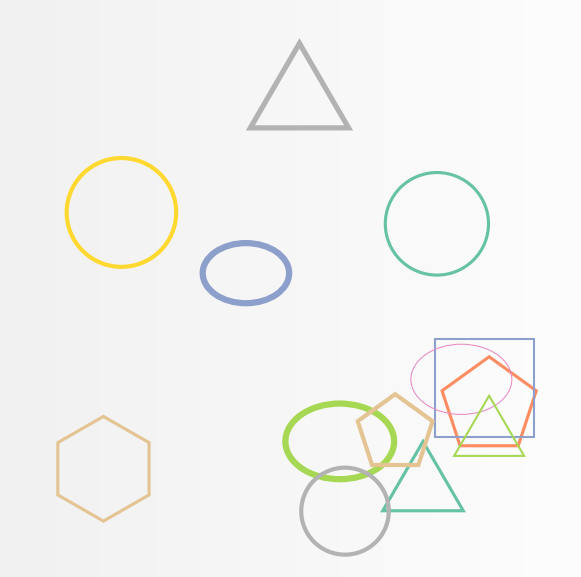[{"shape": "triangle", "thickness": 1.5, "radius": 0.4, "center": [0.728, 0.155]}, {"shape": "circle", "thickness": 1.5, "radius": 0.44, "center": [0.752, 0.612]}, {"shape": "pentagon", "thickness": 1.5, "radius": 0.43, "center": [0.842, 0.296]}, {"shape": "square", "thickness": 1, "radius": 0.43, "center": [0.834, 0.327]}, {"shape": "oval", "thickness": 3, "radius": 0.37, "center": [0.423, 0.526]}, {"shape": "oval", "thickness": 0.5, "radius": 0.43, "center": [0.794, 0.342]}, {"shape": "oval", "thickness": 3, "radius": 0.47, "center": [0.585, 0.235]}, {"shape": "triangle", "thickness": 1, "radius": 0.35, "center": [0.841, 0.244]}, {"shape": "circle", "thickness": 2, "radius": 0.47, "center": [0.209, 0.631]}, {"shape": "pentagon", "thickness": 2, "radius": 0.34, "center": [0.68, 0.249]}, {"shape": "hexagon", "thickness": 1.5, "radius": 0.45, "center": [0.178, 0.187]}, {"shape": "circle", "thickness": 2, "radius": 0.38, "center": [0.594, 0.114]}, {"shape": "triangle", "thickness": 2.5, "radius": 0.49, "center": [0.515, 0.827]}]